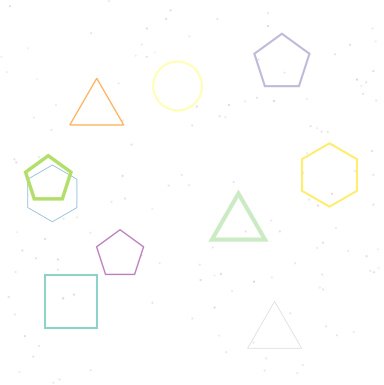[{"shape": "square", "thickness": 1.5, "radius": 0.34, "center": [0.184, 0.217]}, {"shape": "circle", "thickness": 1.5, "radius": 0.32, "center": [0.461, 0.777]}, {"shape": "pentagon", "thickness": 1.5, "radius": 0.38, "center": [0.732, 0.837]}, {"shape": "hexagon", "thickness": 0.5, "radius": 0.37, "center": [0.136, 0.498]}, {"shape": "triangle", "thickness": 1, "radius": 0.4, "center": [0.251, 0.716]}, {"shape": "pentagon", "thickness": 2.5, "radius": 0.31, "center": [0.125, 0.534]}, {"shape": "triangle", "thickness": 0.5, "radius": 0.41, "center": [0.713, 0.136]}, {"shape": "pentagon", "thickness": 1, "radius": 0.32, "center": [0.312, 0.339]}, {"shape": "triangle", "thickness": 3, "radius": 0.4, "center": [0.619, 0.417]}, {"shape": "hexagon", "thickness": 1.5, "radius": 0.41, "center": [0.856, 0.545]}]